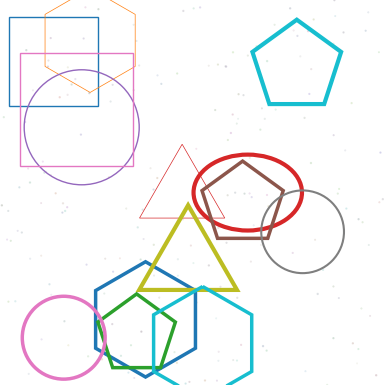[{"shape": "hexagon", "thickness": 2.5, "radius": 0.75, "center": [0.378, 0.17]}, {"shape": "square", "thickness": 1, "radius": 0.58, "center": [0.138, 0.841]}, {"shape": "hexagon", "thickness": 0.5, "radius": 0.68, "center": [0.234, 0.895]}, {"shape": "pentagon", "thickness": 2.5, "radius": 0.53, "center": [0.355, 0.131]}, {"shape": "triangle", "thickness": 0.5, "radius": 0.64, "center": [0.473, 0.498]}, {"shape": "oval", "thickness": 3, "radius": 0.7, "center": [0.644, 0.5]}, {"shape": "circle", "thickness": 1, "radius": 0.75, "center": [0.212, 0.669]}, {"shape": "pentagon", "thickness": 2.5, "radius": 0.55, "center": [0.63, 0.471]}, {"shape": "circle", "thickness": 2.5, "radius": 0.54, "center": [0.165, 0.123]}, {"shape": "square", "thickness": 1, "radius": 0.73, "center": [0.198, 0.716]}, {"shape": "circle", "thickness": 1.5, "radius": 0.54, "center": [0.786, 0.398]}, {"shape": "triangle", "thickness": 3, "radius": 0.73, "center": [0.489, 0.32]}, {"shape": "hexagon", "thickness": 2.5, "radius": 0.74, "center": [0.526, 0.109]}, {"shape": "pentagon", "thickness": 3, "radius": 0.61, "center": [0.771, 0.828]}]